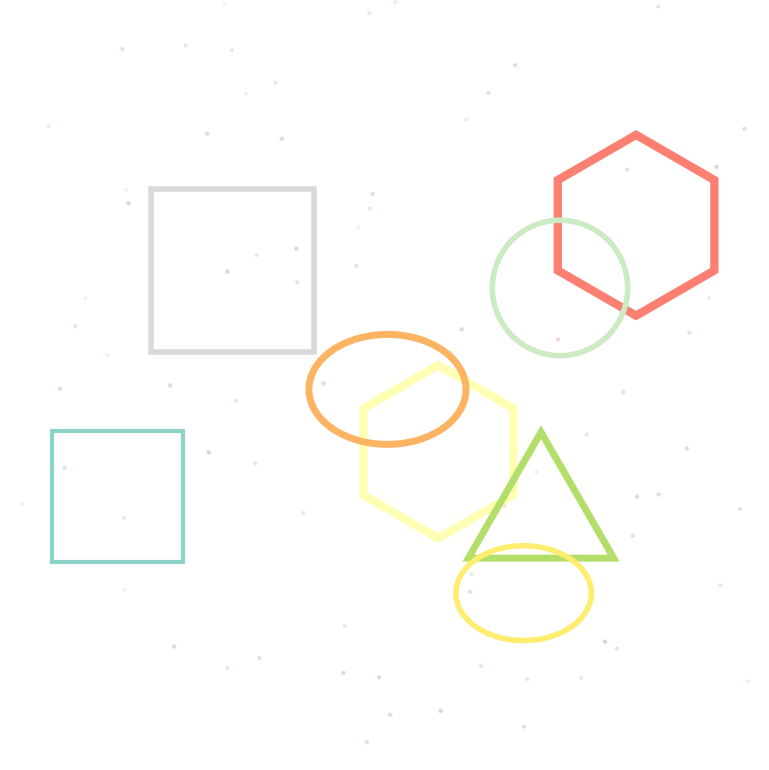[{"shape": "square", "thickness": 1.5, "radius": 0.42, "center": [0.152, 0.355]}, {"shape": "hexagon", "thickness": 3, "radius": 0.56, "center": [0.569, 0.413]}, {"shape": "hexagon", "thickness": 3, "radius": 0.59, "center": [0.826, 0.707]}, {"shape": "oval", "thickness": 2.5, "radius": 0.51, "center": [0.503, 0.494]}, {"shape": "triangle", "thickness": 2.5, "radius": 0.54, "center": [0.703, 0.33]}, {"shape": "square", "thickness": 2, "radius": 0.53, "center": [0.302, 0.648]}, {"shape": "circle", "thickness": 2, "radius": 0.44, "center": [0.727, 0.626]}, {"shape": "oval", "thickness": 2, "radius": 0.44, "center": [0.68, 0.23]}]